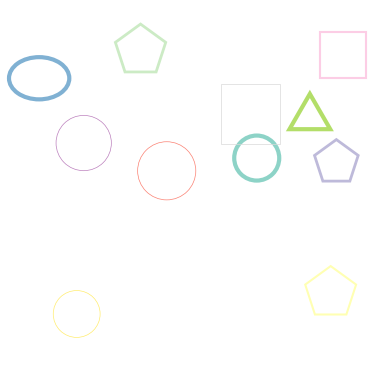[{"shape": "circle", "thickness": 3, "radius": 0.29, "center": [0.667, 0.589]}, {"shape": "pentagon", "thickness": 1.5, "radius": 0.35, "center": [0.859, 0.239]}, {"shape": "pentagon", "thickness": 2, "radius": 0.3, "center": [0.874, 0.578]}, {"shape": "circle", "thickness": 0.5, "radius": 0.38, "center": [0.433, 0.556]}, {"shape": "oval", "thickness": 3, "radius": 0.39, "center": [0.102, 0.797]}, {"shape": "triangle", "thickness": 3, "radius": 0.31, "center": [0.805, 0.695]}, {"shape": "square", "thickness": 1.5, "radius": 0.3, "center": [0.89, 0.858]}, {"shape": "square", "thickness": 0.5, "radius": 0.39, "center": [0.651, 0.703]}, {"shape": "circle", "thickness": 0.5, "radius": 0.36, "center": [0.217, 0.628]}, {"shape": "pentagon", "thickness": 2, "radius": 0.34, "center": [0.365, 0.869]}, {"shape": "circle", "thickness": 0.5, "radius": 0.3, "center": [0.199, 0.184]}]